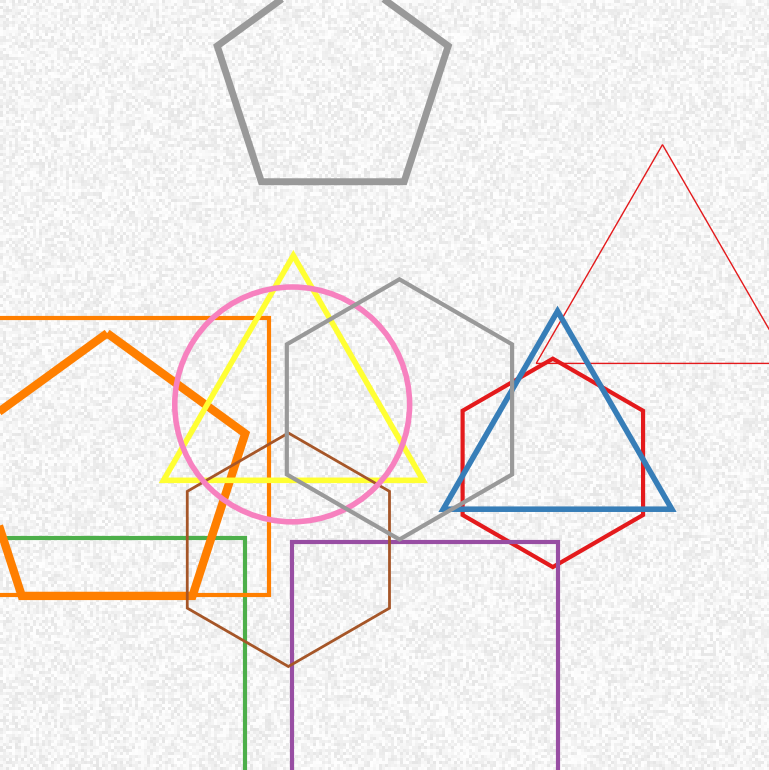[{"shape": "hexagon", "thickness": 1.5, "radius": 0.68, "center": [0.718, 0.399]}, {"shape": "triangle", "thickness": 0.5, "radius": 0.95, "center": [0.86, 0.623]}, {"shape": "triangle", "thickness": 2, "radius": 0.86, "center": [0.724, 0.424]}, {"shape": "square", "thickness": 1.5, "radius": 0.93, "center": [0.134, 0.116]}, {"shape": "square", "thickness": 1.5, "radius": 0.86, "center": [0.552, 0.123]}, {"shape": "pentagon", "thickness": 3, "radius": 0.94, "center": [0.139, 0.379]}, {"shape": "square", "thickness": 1.5, "radius": 0.9, "center": [0.17, 0.407]}, {"shape": "triangle", "thickness": 2, "radius": 0.97, "center": [0.381, 0.474]}, {"shape": "hexagon", "thickness": 1, "radius": 0.76, "center": [0.375, 0.286]}, {"shape": "circle", "thickness": 2, "radius": 0.76, "center": [0.379, 0.475]}, {"shape": "pentagon", "thickness": 2.5, "radius": 0.79, "center": [0.432, 0.892]}, {"shape": "hexagon", "thickness": 1.5, "radius": 0.84, "center": [0.519, 0.468]}]